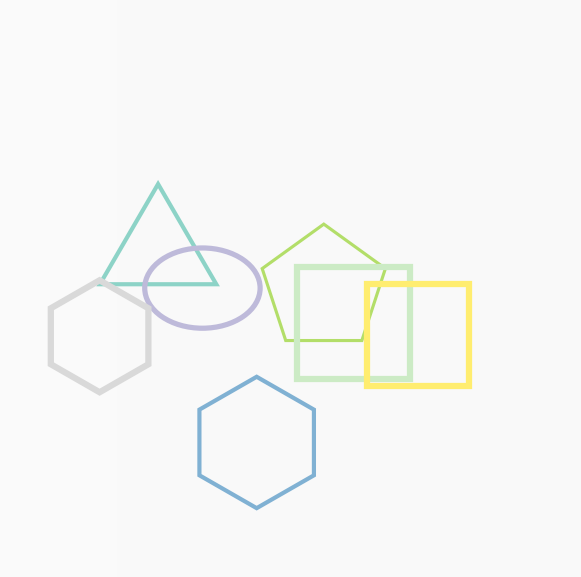[{"shape": "triangle", "thickness": 2, "radius": 0.58, "center": [0.272, 0.565]}, {"shape": "oval", "thickness": 2.5, "radius": 0.5, "center": [0.348, 0.5]}, {"shape": "hexagon", "thickness": 2, "radius": 0.57, "center": [0.442, 0.233]}, {"shape": "pentagon", "thickness": 1.5, "radius": 0.56, "center": [0.557, 0.5]}, {"shape": "hexagon", "thickness": 3, "radius": 0.48, "center": [0.171, 0.417]}, {"shape": "square", "thickness": 3, "radius": 0.48, "center": [0.608, 0.44]}, {"shape": "square", "thickness": 3, "radius": 0.44, "center": [0.719, 0.419]}]